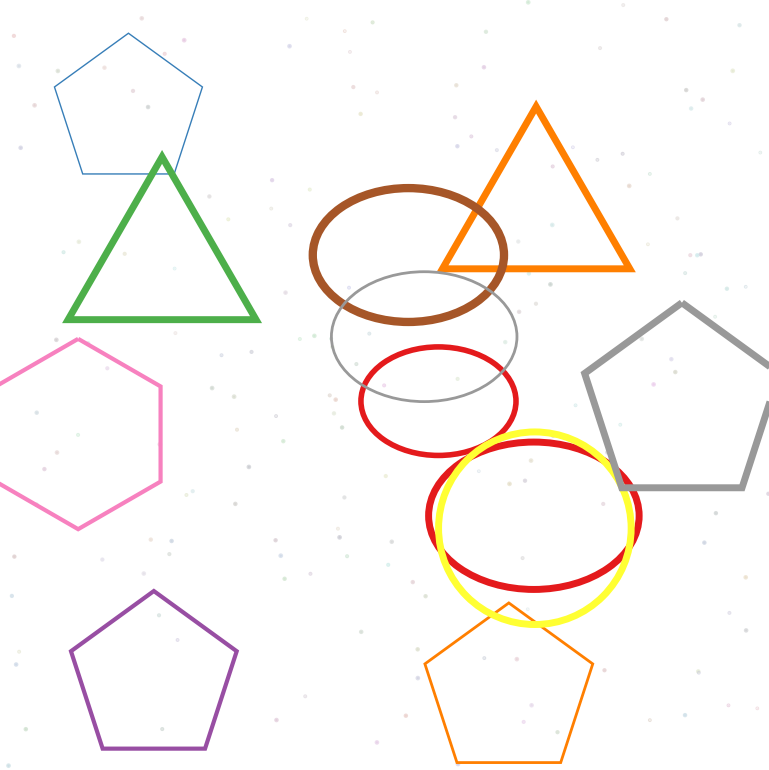[{"shape": "oval", "thickness": 2, "radius": 0.5, "center": [0.569, 0.479]}, {"shape": "oval", "thickness": 2.5, "radius": 0.68, "center": [0.693, 0.33]}, {"shape": "pentagon", "thickness": 0.5, "radius": 0.51, "center": [0.167, 0.856]}, {"shape": "triangle", "thickness": 2.5, "radius": 0.7, "center": [0.21, 0.655]}, {"shape": "pentagon", "thickness": 1.5, "radius": 0.57, "center": [0.2, 0.119]}, {"shape": "triangle", "thickness": 2.5, "radius": 0.7, "center": [0.696, 0.721]}, {"shape": "pentagon", "thickness": 1, "radius": 0.57, "center": [0.661, 0.102]}, {"shape": "circle", "thickness": 2.5, "radius": 0.63, "center": [0.695, 0.314]}, {"shape": "oval", "thickness": 3, "radius": 0.62, "center": [0.53, 0.669]}, {"shape": "hexagon", "thickness": 1.5, "radius": 0.62, "center": [0.102, 0.436]}, {"shape": "oval", "thickness": 1, "radius": 0.6, "center": [0.551, 0.563]}, {"shape": "pentagon", "thickness": 2.5, "radius": 0.66, "center": [0.886, 0.474]}]